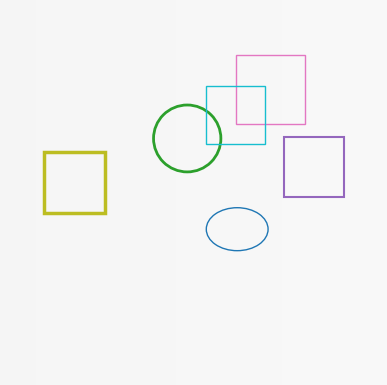[{"shape": "oval", "thickness": 1, "radius": 0.4, "center": [0.612, 0.405]}, {"shape": "circle", "thickness": 2, "radius": 0.43, "center": [0.483, 0.64]}, {"shape": "square", "thickness": 1.5, "radius": 0.39, "center": [0.811, 0.566]}, {"shape": "square", "thickness": 1, "radius": 0.45, "center": [0.699, 0.767]}, {"shape": "square", "thickness": 2.5, "radius": 0.39, "center": [0.193, 0.526]}, {"shape": "square", "thickness": 1, "radius": 0.38, "center": [0.608, 0.701]}]